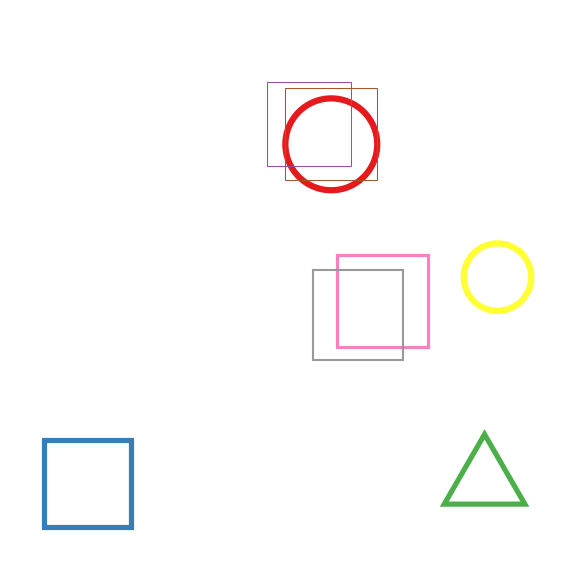[{"shape": "circle", "thickness": 3, "radius": 0.4, "center": [0.574, 0.749]}, {"shape": "square", "thickness": 2.5, "radius": 0.37, "center": [0.152, 0.162]}, {"shape": "triangle", "thickness": 2.5, "radius": 0.4, "center": [0.839, 0.166]}, {"shape": "square", "thickness": 0.5, "radius": 0.36, "center": [0.535, 0.784]}, {"shape": "circle", "thickness": 3, "radius": 0.29, "center": [0.862, 0.519]}, {"shape": "square", "thickness": 0.5, "radius": 0.4, "center": [0.573, 0.766]}, {"shape": "square", "thickness": 1.5, "radius": 0.4, "center": [0.662, 0.478]}, {"shape": "square", "thickness": 1, "radius": 0.39, "center": [0.619, 0.454]}]